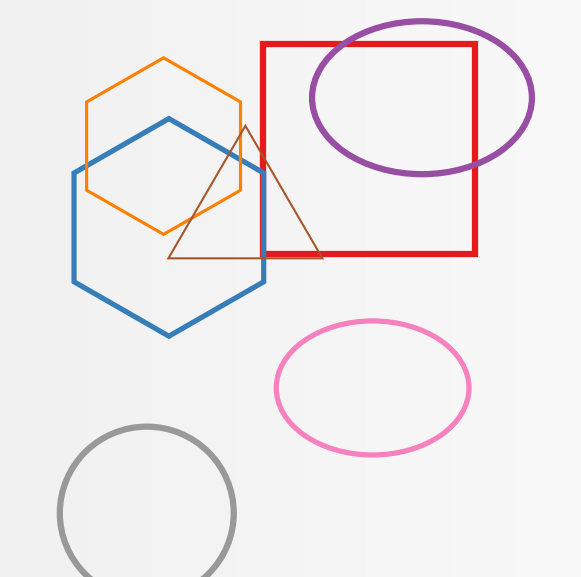[{"shape": "square", "thickness": 3, "radius": 0.91, "center": [0.635, 0.742]}, {"shape": "hexagon", "thickness": 2.5, "radius": 0.94, "center": [0.291, 0.605]}, {"shape": "oval", "thickness": 3, "radius": 0.95, "center": [0.726, 0.83]}, {"shape": "hexagon", "thickness": 1.5, "radius": 0.76, "center": [0.281, 0.746]}, {"shape": "triangle", "thickness": 1, "radius": 0.76, "center": [0.422, 0.628]}, {"shape": "oval", "thickness": 2.5, "radius": 0.83, "center": [0.641, 0.327]}, {"shape": "circle", "thickness": 3, "radius": 0.75, "center": [0.253, 0.111]}]